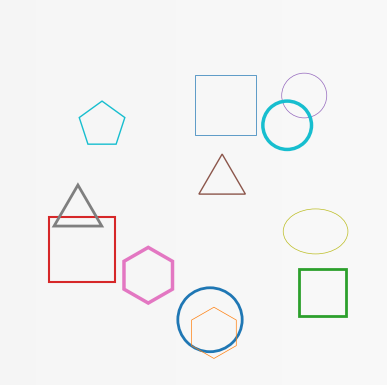[{"shape": "circle", "thickness": 2, "radius": 0.42, "center": [0.542, 0.17]}, {"shape": "square", "thickness": 0.5, "radius": 0.39, "center": [0.581, 0.727]}, {"shape": "hexagon", "thickness": 0.5, "radius": 0.33, "center": [0.552, 0.135]}, {"shape": "square", "thickness": 2, "radius": 0.3, "center": [0.832, 0.24]}, {"shape": "square", "thickness": 1.5, "radius": 0.42, "center": [0.212, 0.353]}, {"shape": "circle", "thickness": 0.5, "radius": 0.29, "center": [0.785, 0.752]}, {"shape": "triangle", "thickness": 1, "radius": 0.35, "center": [0.573, 0.531]}, {"shape": "hexagon", "thickness": 2.5, "radius": 0.36, "center": [0.383, 0.285]}, {"shape": "triangle", "thickness": 2, "radius": 0.36, "center": [0.201, 0.448]}, {"shape": "oval", "thickness": 0.5, "radius": 0.42, "center": [0.814, 0.399]}, {"shape": "pentagon", "thickness": 1, "radius": 0.31, "center": [0.263, 0.676]}, {"shape": "circle", "thickness": 2.5, "radius": 0.31, "center": [0.741, 0.675]}]